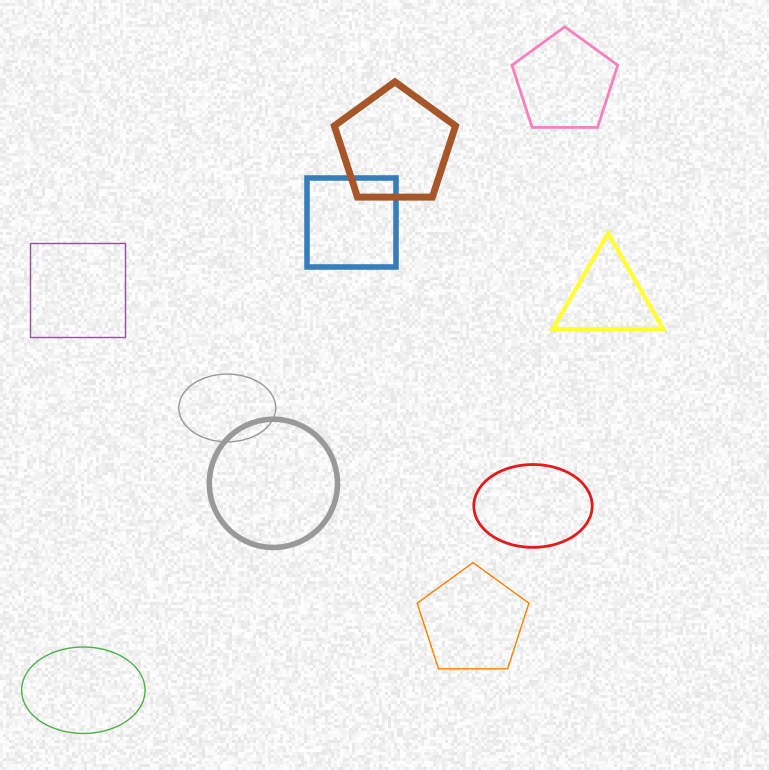[{"shape": "oval", "thickness": 1, "radius": 0.38, "center": [0.692, 0.343]}, {"shape": "square", "thickness": 2, "radius": 0.29, "center": [0.457, 0.711]}, {"shape": "oval", "thickness": 0.5, "radius": 0.4, "center": [0.108, 0.104]}, {"shape": "square", "thickness": 0.5, "radius": 0.31, "center": [0.1, 0.623]}, {"shape": "pentagon", "thickness": 0.5, "radius": 0.38, "center": [0.614, 0.193]}, {"shape": "triangle", "thickness": 1.5, "radius": 0.41, "center": [0.79, 0.614]}, {"shape": "pentagon", "thickness": 2.5, "radius": 0.41, "center": [0.513, 0.811]}, {"shape": "pentagon", "thickness": 1, "radius": 0.36, "center": [0.734, 0.893]}, {"shape": "oval", "thickness": 0.5, "radius": 0.31, "center": [0.295, 0.47]}, {"shape": "circle", "thickness": 2, "radius": 0.42, "center": [0.355, 0.372]}]